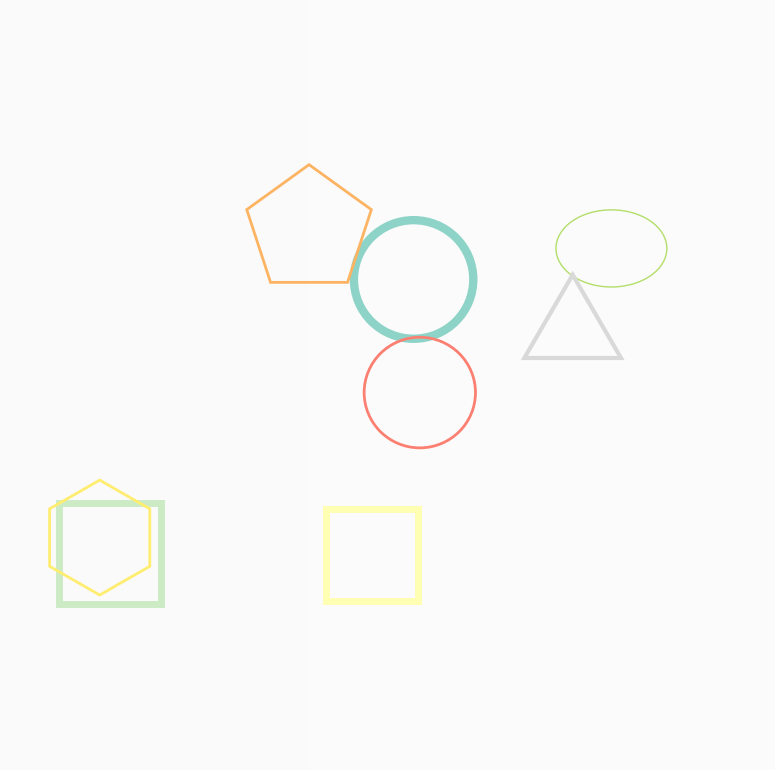[{"shape": "circle", "thickness": 3, "radius": 0.39, "center": [0.534, 0.637]}, {"shape": "square", "thickness": 2.5, "radius": 0.3, "center": [0.48, 0.279]}, {"shape": "circle", "thickness": 1, "radius": 0.36, "center": [0.542, 0.49]}, {"shape": "pentagon", "thickness": 1, "radius": 0.42, "center": [0.399, 0.702]}, {"shape": "oval", "thickness": 0.5, "radius": 0.36, "center": [0.789, 0.677]}, {"shape": "triangle", "thickness": 1.5, "radius": 0.36, "center": [0.739, 0.571]}, {"shape": "square", "thickness": 2.5, "radius": 0.33, "center": [0.142, 0.281]}, {"shape": "hexagon", "thickness": 1, "radius": 0.37, "center": [0.129, 0.302]}]